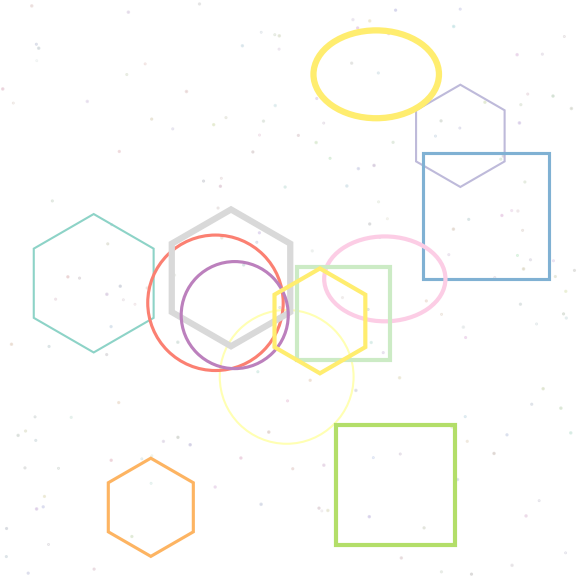[{"shape": "hexagon", "thickness": 1, "radius": 0.6, "center": [0.162, 0.509]}, {"shape": "circle", "thickness": 1, "radius": 0.58, "center": [0.496, 0.347]}, {"shape": "hexagon", "thickness": 1, "radius": 0.44, "center": [0.797, 0.764]}, {"shape": "circle", "thickness": 1.5, "radius": 0.59, "center": [0.373, 0.475]}, {"shape": "square", "thickness": 1.5, "radius": 0.54, "center": [0.842, 0.625]}, {"shape": "hexagon", "thickness": 1.5, "radius": 0.43, "center": [0.261, 0.121]}, {"shape": "square", "thickness": 2, "radius": 0.52, "center": [0.685, 0.159]}, {"shape": "oval", "thickness": 2, "radius": 0.52, "center": [0.666, 0.516]}, {"shape": "hexagon", "thickness": 3, "radius": 0.59, "center": [0.4, 0.518]}, {"shape": "circle", "thickness": 1.5, "radius": 0.46, "center": [0.406, 0.454]}, {"shape": "square", "thickness": 2, "radius": 0.4, "center": [0.595, 0.457]}, {"shape": "hexagon", "thickness": 2, "radius": 0.45, "center": [0.554, 0.443]}, {"shape": "oval", "thickness": 3, "radius": 0.54, "center": [0.651, 0.87]}]